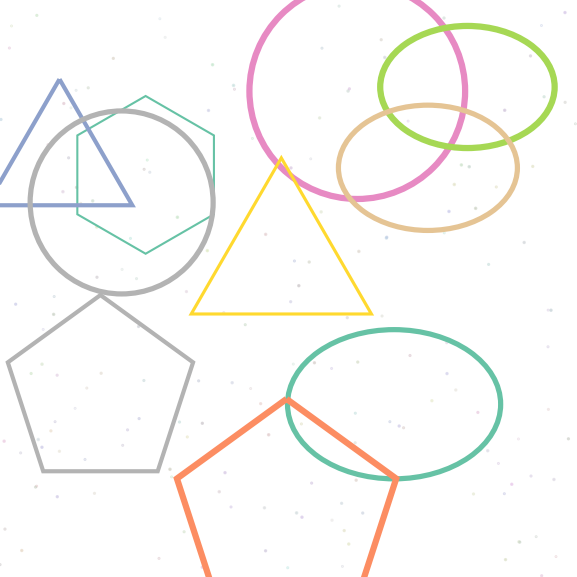[{"shape": "oval", "thickness": 2.5, "radius": 0.92, "center": [0.682, 0.299]}, {"shape": "hexagon", "thickness": 1, "radius": 0.68, "center": [0.252, 0.696]}, {"shape": "pentagon", "thickness": 3, "radius": 1.0, "center": [0.496, 0.109]}, {"shape": "triangle", "thickness": 2, "radius": 0.73, "center": [0.103, 0.716]}, {"shape": "circle", "thickness": 3, "radius": 0.93, "center": [0.619, 0.841]}, {"shape": "oval", "thickness": 3, "radius": 0.76, "center": [0.809, 0.848]}, {"shape": "triangle", "thickness": 1.5, "radius": 0.9, "center": [0.487, 0.546]}, {"shape": "oval", "thickness": 2.5, "radius": 0.77, "center": [0.741, 0.709]}, {"shape": "circle", "thickness": 2.5, "radius": 0.79, "center": [0.211, 0.649]}, {"shape": "pentagon", "thickness": 2, "radius": 0.84, "center": [0.174, 0.32]}]